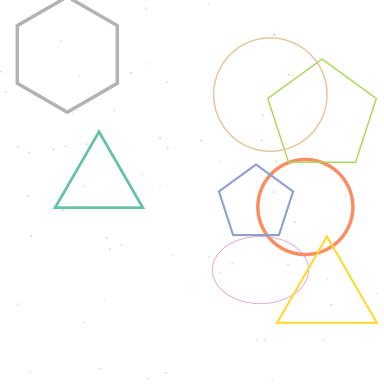[{"shape": "triangle", "thickness": 2, "radius": 0.66, "center": [0.257, 0.526]}, {"shape": "circle", "thickness": 2.5, "radius": 0.62, "center": [0.793, 0.462]}, {"shape": "pentagon", "thickness": 1.5, "radius": 0.51, "center": [0.665, 0.471]}, {"shape": "oval", "thickness": 0.5, "radius": 0.62, "center": [0.676, 0.299]}, {"shape": "pentagon", "thickness": 1, "radius": 0.74, "center": [0.837, 0.698]}, {"shape": "triangle", "thickness": 1.5, "radius": 0.75, "center": [0.849, 0.236]}, {"shape": "circle", "thickness": 1, "radius": 0.74, "center": [0.702, 0.754]}, {"shape": "hexagon", "thickness": 2.5, "radius": 0.75, "center": [0.175, 0.858]}]